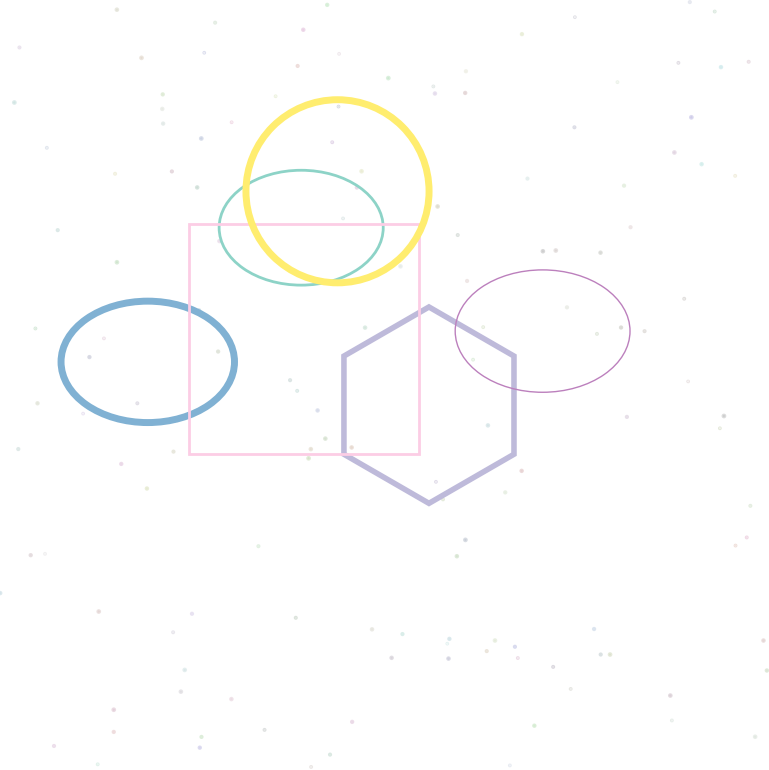[{"shape": "oval", "thickness": 1, "radius": 0.53, "center": [0.391, 0.704]}, {"shape": "hexagon", "thickness": 2, "radius": 0.64, "center": [0.557, 0.474]}, {"shape": "oval", "thickness": 2.5, "radius": 0.56, "center": [0.192, 0.53]}, {"shape": "square", "thickness": 1, "radius": 0.75, "center": [0.395, 0.56]}, {"shape": "oval", "thickness": 0.5, "radius": 0.57, "center": [0.705, 0.57]}, {"shape": "circle", "thickness": 2.5, "radius": 0.59, "center": [0.438, 0.752]}]